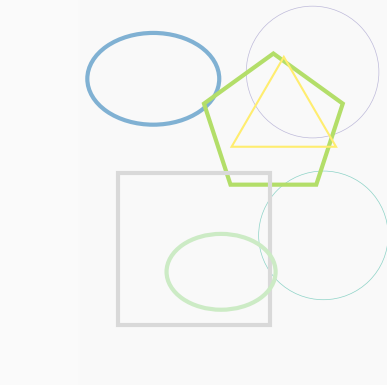[{"shape": "circle", "thickness": 0.5, "radius": 0.84, "center": [0.835, 0.389]}, {"shape": "circle", "thickness": 0.5, "radius": 0.86, "center": [0.807, 0.813]}, {"shape": "oval", "thickness": 3, "radius": 0.85, "center": [0.396, 0.795]}, {"shape": "pentagon", "thickness": 3, "radius": 0.94, "center": [0.705, 0.673]}, {"shape": "square", "thickness": 3, "radius": 0.98, "center": [0.501, 0.353]}, {"shape": "oval", "thickness": 3, "radius": 0.7, "center": [0.571, 0.294]}, {"shape": "triangle", "thickness": 1.5, "radius": 0.78, "center": [0.732, 0.697]}]